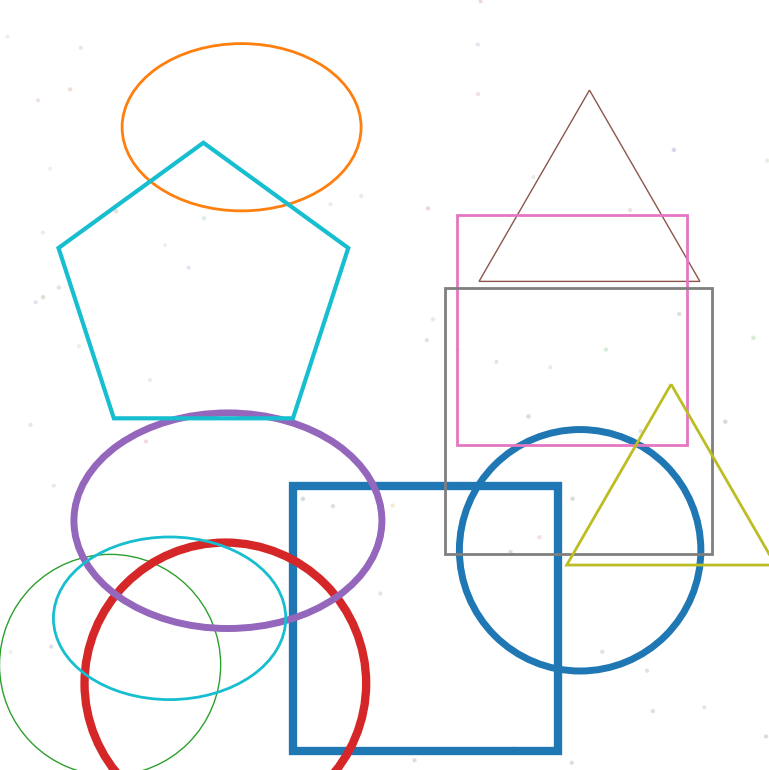[{"shape": "square", "thickness": 3, "radius": 0.86, "center": [0.553, 0.197]}, {"shape": "circle", "thickness": 2.5, "radius": 0.78, "center": [0.753, 0.285]}, {"shape": "oval", "thickness": 1, "radius": 0.78, "center": [0.314, 0.835]}, {"shape": "circle", "thickness": 0.5, "radius": 0.72, "center": [0.143, 0.136]}, {"shape": "circle", "thickness": 3, "radius": 0.91, "center": [0.293, 0.112]}, {"shape": "oval", "thickness": 2.5, "radius": 1.0, "center": [0.296, 0.324]}, {"shape": "triangle", "thickness": 0.5, "radius": 0.83, "center": [0.766, 0.717]}, {"shape": "square", "thickness": 1, "radius": 0.75, "center": [0.743, 0.571]}, {"shape": "square", "thickness": 1, "radius": 0.86, "center": [0.751, 0.454]}, {"shape": "triangle", "thickness": 1, "radius": 0.78, "center": [0.872, 0.344]}, {"shape": "pentagon", "thickness": 1.5, "radius": 0.99, "center": [0.264, 0.617]}, {"shape": "oval", "thickness": 1, "radius": 0.75, "center": [0.22, 0.197]}]